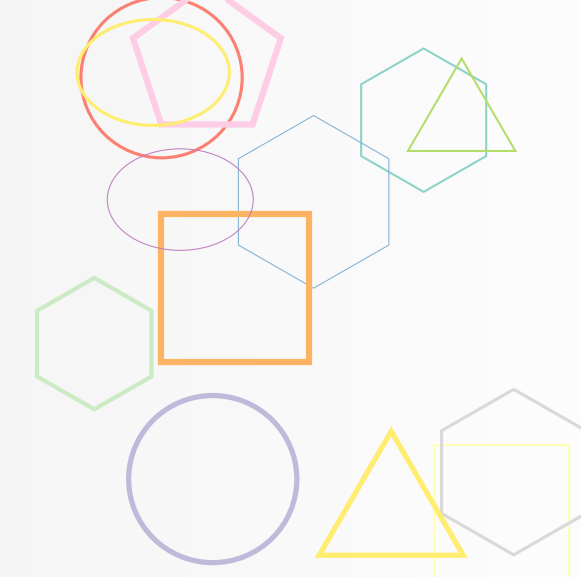[{"shape": "hexagon", "thickness": 1, "radius": 0.62, "center": [0.729, 0.791]}, {"shape": "square", "thickness": 1, "radius": 0.58, "center": [0.863, 0.113]}, {"shape": "circle", "thickness": 2.5, "radius": 0.72, "center": [0.366, 0.17]}, {"shape": "circle", "thickness": 1.5, "radius": 0.69, "center": [0.278, 0.865]}, {"shape": "hexagon", "thickness": 0.5, "radius": 0.75, "center": [0.54, 0.65]}, {"shape": "square", "thickness": 3, "radius": 0.64, "center": [0.404, 0.501]}, {"shape": "triangle", "thickness": 1, "radius": 0.53, "center": [0.794, 0.791]}, {"shape": "pentagon", "thickness": 3, "radius": 0.67, "center": [0.356, 0.892]}, {"shape": "hexagon", "thickness": 1.5, "radius": 0.72, "center": [0.884, 0.182]}, {"shape": "oval", "thickness": 0.5, "radius": 0.63, "center": [0.31, 0.654]}, {"shape": "hexagon", "thickness": 2, "radius": 0.57, "center": [0.162, 0.404]}, {"shape": "triangle", "thickness": 2.5, "radius": 0.72, "center": [0.673, 0.109]}, {"shape": "oval", "thickness": 1.5, "radius": 0.65, "center": [0.264, 0.874]}]